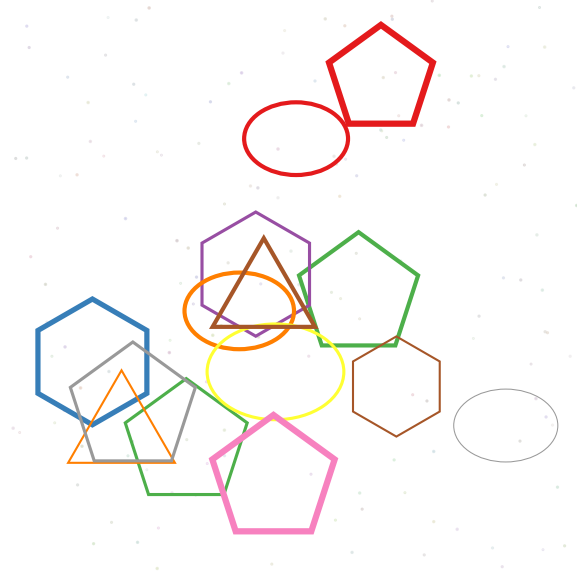[{"shape": "pentagon", "thickness": 3, "radius": 0.47, "center": [0.66, 0.861]}, {"shape": "oval", "thickness": 2, "radius": 0.45, "center": [0.513, 0.759]}, {"shape": "hexagon", "thickness": 2.5, "radius": 0.54, "center": [0.16, 0.372]}, {"shape": "pentagon", "thickness": 1.5, "radius": 0.55, "center": [0.322, 0.233]}, {"shape": "pentagon", "thickness": 2, "radius": 0.54, "center": [0.621, 0.489]}, {"shape": "hexagon", "thickness": 1.5, "radius": 0.54, "center": [0.443, 0.524]}, {"shape": "oval", "thickness": 2, "radius": 0.47, "center": [0.414, 0.461]}, {"shape": "triangle", "thickness": 1, "radius": 0.53, "center": [0.21, 0.251]}, {"shape": "oval", "thickness": 1.5, "radius": 0.59, "center": [0.477, 0.355]}, {"shape": "triangle", "thickness": 2, "radius": 0.51, "center": [0.457, 0.484]}, {"shape": "hexagon", "thickness": 1, "radius": 0.43, "center": [0.686, 0.33]}, {"shape": "pentagon", "thickness": 3, "radius": 0.56, "center": [0.474, 0.169]}, {"shape": "oval", "thickness": 0.5, "radius": 0.45, "center": [0.876, 0.262]}, {"shape": "pentagon", "thickness": 1.5, "radius": 0.57, "center": [0.23, 0.293]}]